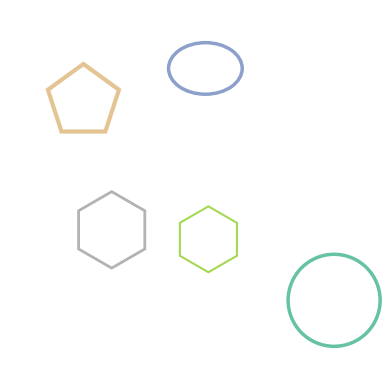[{"shape": "circle", "thickness": 2.5, "radius": 0.6, "center": [0.868, 0.22]}, {"shape": "oval", "thickness": 2.5, "radius": 0.48, "center": [0.533, 0.822]}, {"shape": "hexagon", "thickness": 1.5, "radius": 0.43, "center": [0.541, 0.378]}, {"shape": "pentagon", "thickness": 3, "radius": 0.48, "center": [0.217, 0.737]}, {"shape": "hexagon", "thickness": 2, "radius": 0.5, "center": [0.29, 0.403]}]